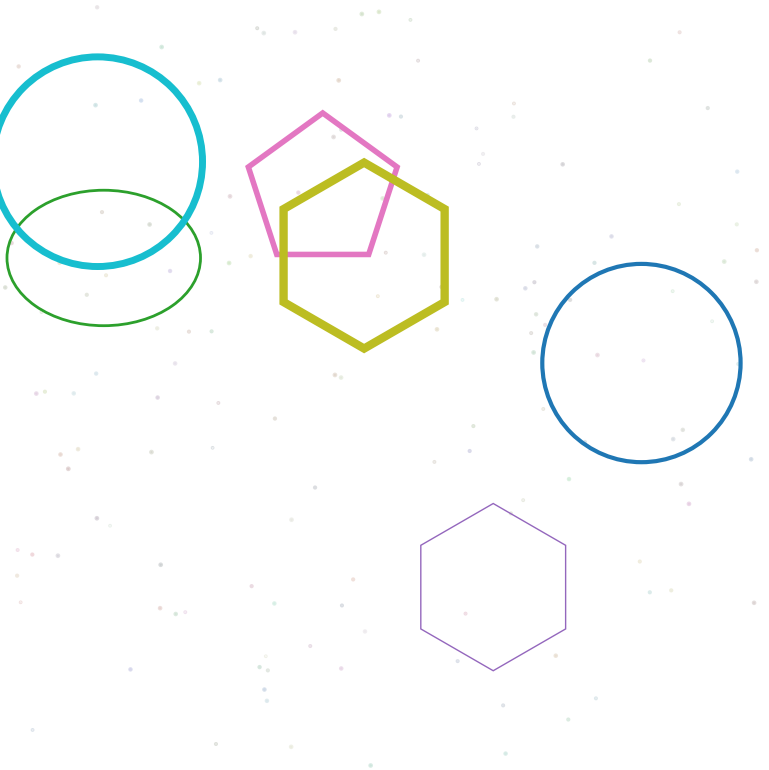[{"shape": "circle", "thickness": 1.5, "radius": 0.64, "center": [0.833, 0.529]}, {"shape": "oval", "thickness": 1, "radius": 0.63, "center": [0.135, 0.665]}, {"shape": "hexagon", "thickness": 0.5, "radius": 0.54, "center": [0.641, 0.238]}, {"shape": "pentagon", "thickness": 2, "radius": 0.51, "center": [0.419, 0.752]}, {"shape": "hexagon", "thickness": 3, "radius": 0.6, "center": [0.473, 0.668]}, {"shape": "circle", "thickness": 2.5, "radius": 0.68, "center": [0.127, 0.79]}]